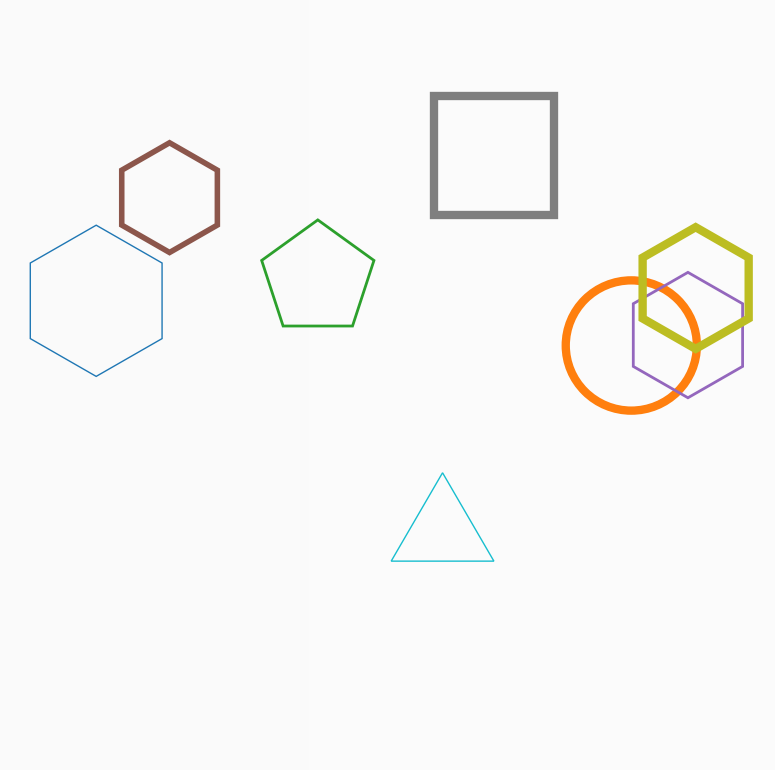[{"shape": "hexagon", "thickness": 0.5, "radius": 0.49, "center": [0.124, 0.609]}, {"shape": "circle", "thickness": 3, "radius": 0.42, "center": [0.815, 0.551]}, {"shape": "pentagon", "thickness": 1, "radius": 0.38, "center": [0.41, 0.638]}, {"shape": "hexagon", "thickness": 1, "radius": 0.41, "center": [0.888, 0.565]}, {"shape": "hexagon", "thickness": 2, "radius": 0.36, "center": [0.219, 0.743]}, {"shape": "square", "thickness": 3, "radius": 0.39, "center": [0.638, 0.798]}, {"shape": "hexagon", "thickness": 3, "radius": 0.4, "center": [0.898, 0.626]}, {"shape": "triangle", "thickness": 0.5, "radius": 0.38, "center": [0.571, 0.31]}]